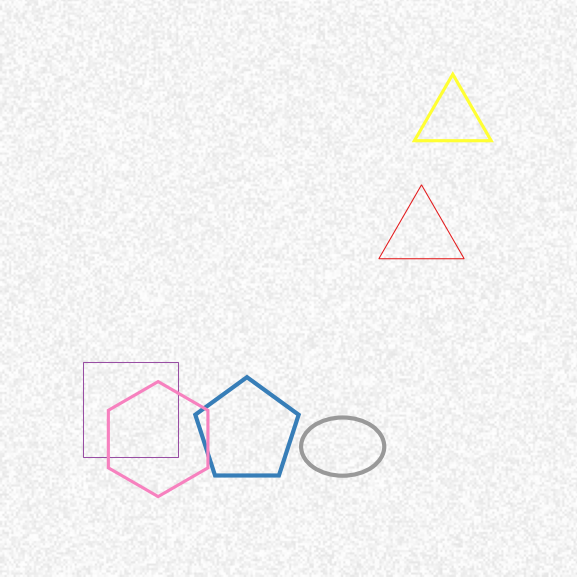[{"shape": "triangle", "thickness": 0.5, "radius": 0.43, "center": [0.73, 0.594]}, {"shape": "pentagon", "thickness": 2, "radius": 0.47, "center": [0.428, 0.252]}, {"shape": "square", "thickness": 0.5, "radius": 0.41, "center": [0.226, 0.289]}, {"shape": "triangle", "thickness": 1.5, "radius": 0.38, "center": [0.784, 0.794]}, {"shape": "hexagon", "thickness": 1.5, "radius": 0.5, "center": [0.274, 0.239]}, {"shape": "oval", "thickness": 2, "radius": 0.36, "center": [0.593, 0.226]}]